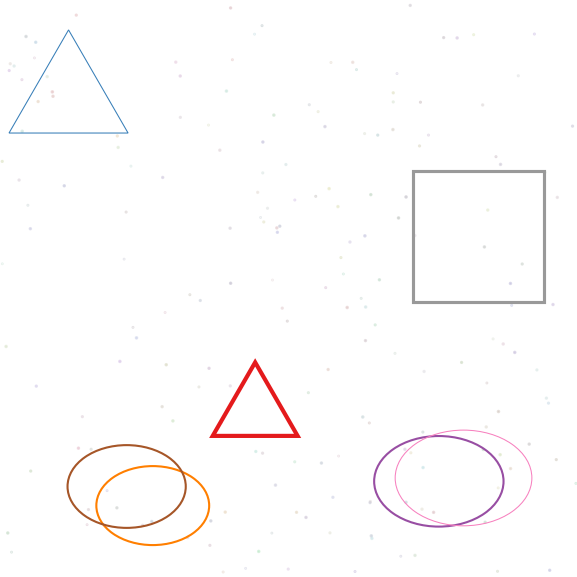[{"shape": "triangle", "thickness": 2, "radius": 0.42, "center": [0.442, 0.287]}, {"shape": "triangle", "thickness": 0.5, "radius": 0.6, "center": [0.119, 0.828]}, {"shape": "oval", "thickness": 1, "radius": 0.56, "center": [0.76, 0.166]}, {"shape": "oval", "thickness": 1, "radius": 0.49, "center": [0.265, 0.124]}, {"shape": "oval", "thickness": 1, "radius": 0.51, "center": [0.219, 0.157]}, {"shape": "oval", "thickness": 0.5, "radius": 0.59, "center": [0.803, 0.171]}, {"shape": "square", "thickness": 1.5, "radius": 0.57, "center": [0.829, 0.59]}]